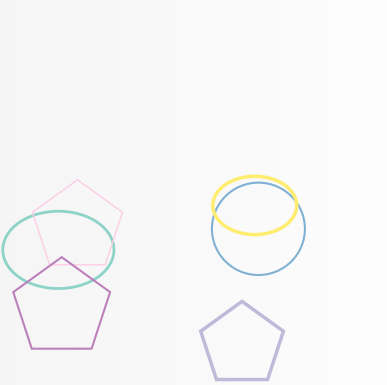[{"shape": "oval", "thickness": 2, "radius": 0.72, "center": [0.151, 0.351]}, {"shape": "pentagon", "thickness": 2.5, "radius": 0.56, "center": [0.625, 0.105]}, {"shape": "circle", "thickness": 1.5, "radius": 0.6, "center": [0.667, 0.406]}, {"shape": "pentagon", "thickness": 1, "radius": 0.61, "center": [0.2, 0.411]}, {"shape": "pentagon", "thickness": 1.5, "radius": 0.66, "center": [0.159, 0.201]}, {"shape": "oval", "thickness": 2.5, "radius": 0.54, "center": [0.657, 0.466]}]